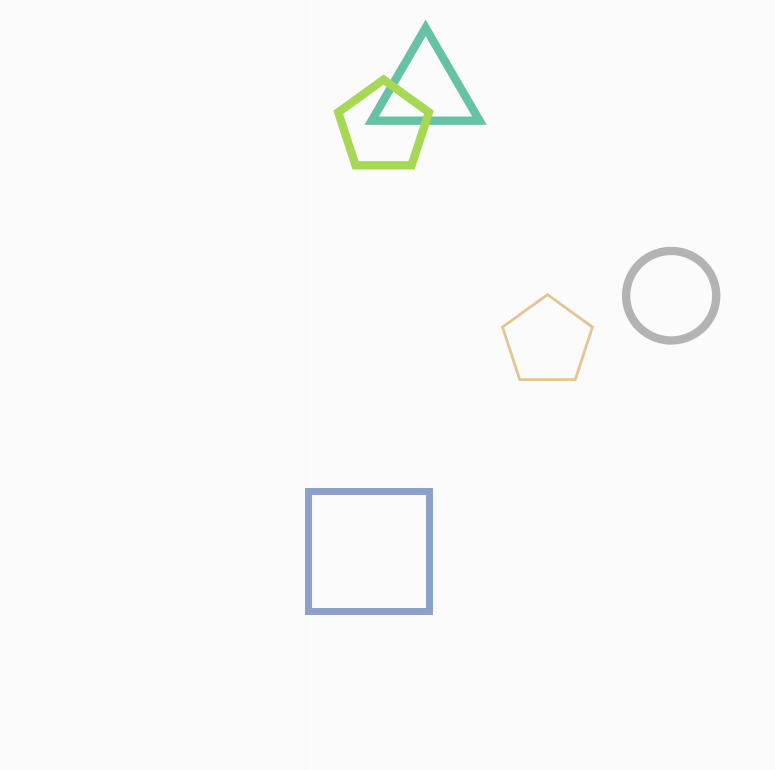[{"shape": "triangle", "thickness": 3, "radius": 0.4, "center": [0.549, 0.883]}, {"shape": "square", "thickness": 2.5, "radius": 0.39, "center": [0.476, 0.284]}, {"shape": "pentagon", "thickness": 3, "radius": 0.31, "center": [0.495, 0.835]}, {"shape": "pentagon", "thickness": 1, "radius": 0.31, "center": [0.706, 0.556]}, {"shape": "circle", "thickness": 3, "radius": 0.29, "center": [0.866, 0.616]}]